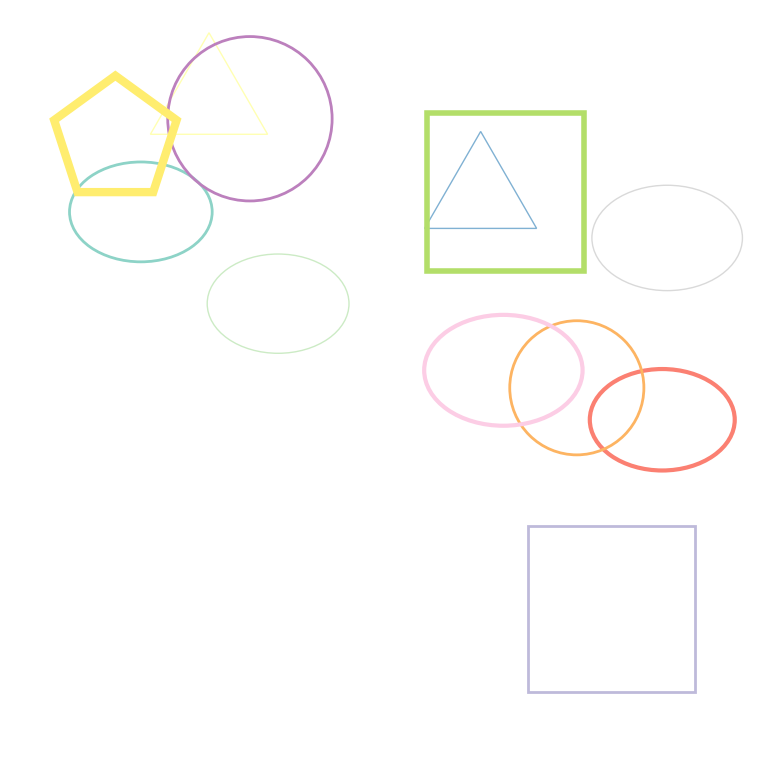[{"shape": "oval", "thickness": 1, "radius": 0.46, "center": [0.183, 0.725]}, {"shape": "triangle", "thickness": 0.5, "radius": 0.44, "center": [0.271, 0.87]}, {"shape": "square", "thickness": 1, "radius": 0.54, "center": [0.794, 0.209]}, {"shape": "oval", "thickness": 1.5, "radius": 0.47, "center": [0.86, 0.455]}, {"shape": "triangle", "thickness": 0.5, "radius": 0.42, "center": [0.624, 0.745]}, {"shape": "circle", "thickness": 1, "radius": 0.44, "center": [0.749, 0.496]}, {"shape": "square", "thickness": 2, "radius": 0.51, "center": [0.656, 0.751]}, {"shape": "oval", "thickness": 1.5, "radius": 0.51, "center": [0.654, 0.519]}, {"shape": "oval", "thickness": 0.5, "radius": 0.49, "center": [0.866, 0.691]}, {"shape": "circle", "thickness": 1, "radius": 0.53, "center": [0.325, 0.846]}, {"shape": "oval", "thickness": 0.5, "radius": 0.46, "center": [0.361, 0.606]}, {"shape": "pentagon", "thickness": 3, "radius": 0.42, "center": [0.15, 0.818]}]